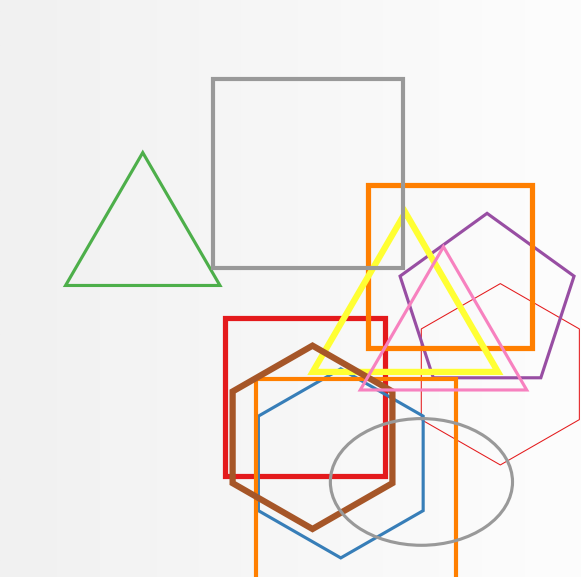[{"shape": "square", "thickness": 2.5, "radius": 0.69, "center": [0.525, 0.312]}, {"shape": "hexagon", "thickness": 0.5, "radius": 0.79, "center": [0.861, 0.351]}, {"shape": "hexagon", "thickness": 1.5, "radius": 0.82, "center": [0.586, 0.197]}, {"shape": "triangle", "thickness": 1.5, "radius": 0.77, "center": [0.246, 0.581]}, {"shape": "pentagon", "thickness": 1.5, "radius": 0.79, "center": [0.838, 0.472]}, {"shape": "square", "thickness": 2.5, "radius": 0.71, "center": [0.773, 0.537]}, {"shape": "square", "thickness": 2, "radius": 0.86, "center": [0.613, 0.17]}, {"shape": "triangle", "thickness": 3, "radius": 0.92, "center": [0.697, 0.447]}, {"shape": "hexagon", "thickness": 3, "radius": 0.79, "center": [0.538, 0.242]}, {"shape": "triangle", "thickness": 1.5, "radius": 0.83, "center": [0.763, 0.407]}, {"shape": "square", "thickness": 2, "radius": 0.81, "center": [0.53, 0.699]}, {"shape": "oval", "thickness": 1.5, "radius": 0.78, "center": [0.725, 0.165]}]